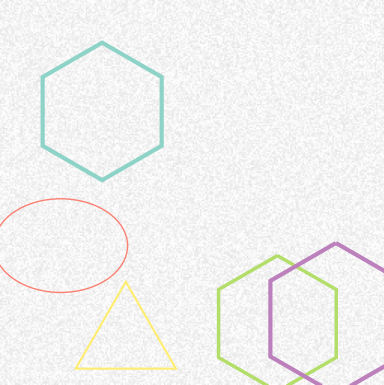[{"shape": "hexagon", "thickness": 3, "radius": 0.89, "center": [0.265, 0.711]}, {"shape": "oval", "thickness": 1, "radius": 0.87, "center": [0.158, 0.362]}, {"shape": "hexagon", "thickness": 2.5, "radius": 0.88, "center": [0.721, 0.16]}, {"shape": "hexagon", "thickness": 3, "radius": 0.98, "center": [0.873, 0.172]}, {"shape": "triangle", "thickness": 1.5, "radius": 0.75, "center": [0.327, 0.118]}]